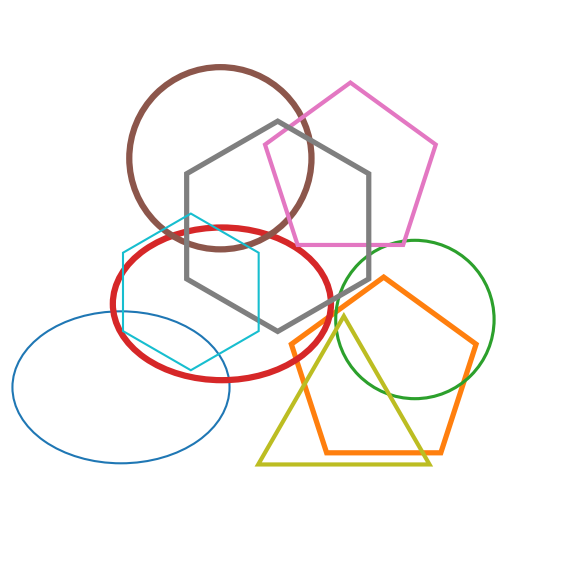[{"shape": "oval", "thickness": 1, "radius": 0.94, "center": [0.21, 0.328]}, {"shape": "pentagon", "thickness": 2.5, "radius": 0.84, "center": [0.664, 0.351]}, {"shape": "circle", "thickness": 1.5, "radius": 0.69, "center": [0.718, 0.446]}, {"shape": "oval", "thickness": 3, "radius": 0.94, "center": [0.384, 0.473]}, {"shape": "circle", "thickness": 3, "radius": 0.79, "center": [0.382, 0.725]}, {"shape": "pentagon", "thickness": 2, "radius": 0.78, "center": [0.607, 0.701]}, {"shape": "hexagon", "thickness": 2.5, "radius": 0.91, "center": [0.481, 0.607]}, {"shape": "triangle", "thickness": 2, "radius": 0.86, "center": [0.595, 0.281]}, {"shape": "hexagon", "thickness": 1, "radius": 0.68, "center": [0.33, 0.494]}]